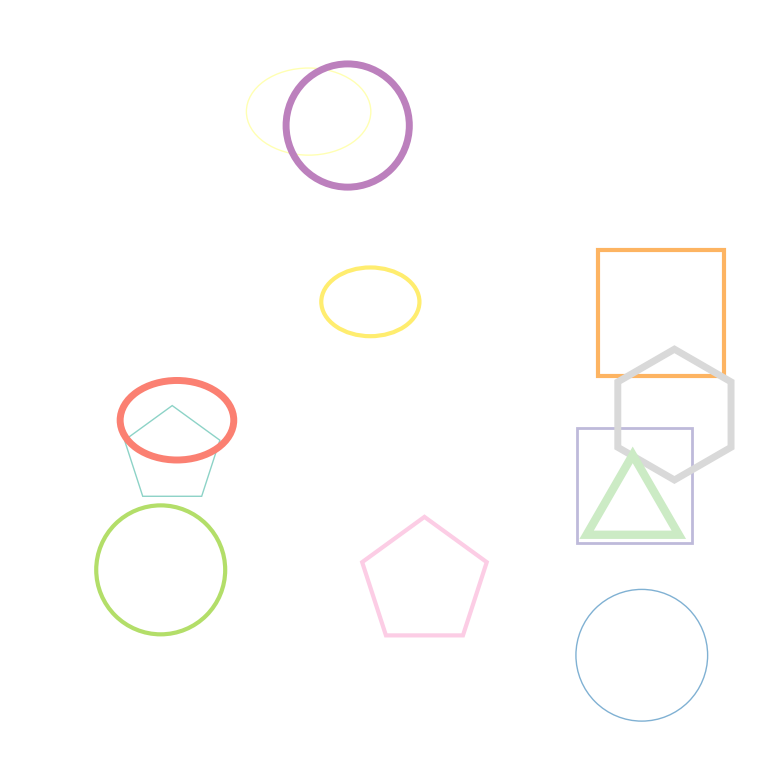[{"shape": "pentagon", "thickness": 0.5, "radius": 0.33, "center": [0.224, 0.408]}, {"shape": "oval", "thickness": 0.5, "radius": 0.4, "center": [0.401, 0.855]}, {"shape": "square", "thickness": 1, "radius": 0.37, "center": [0.824, 0.369]}, {"shape": "oval", "thickness": 2.5, "radius": 0.37, "center": [0.23, 0.454]}, {"shape": "circle", "thickness": 0.5, "radius": 0.43, "center": [0.833, 0.149]}, {"shape": "square", "thickness": 1.5, "radius": 0.41, "center": [0.858, 0.594]}, {"shape": "circle", "thickness": 1.5, "radius": 0.42, "center": [0.209, 0.26]}, {"shape": "pentagon", "thickness": 1.5, "radius": 0.43, "center": [0.551, 0.244]}, {"shape": "hexagon", "thickness": 2.5, "radius": 0.42, "center": [0.876, 0.462]}, {"shape": "circle", "thickness": 2.5, "radius": 0.4, "center": [0.452, 0.837]}, {"shape": "triangle", "thickness": 3, "radius": 0.35, "center": [0.822, 0.34]}, {"shape": "oval", "thickness": 1.5, "radius": 0.32, "center": [0.481, 0.608]}]